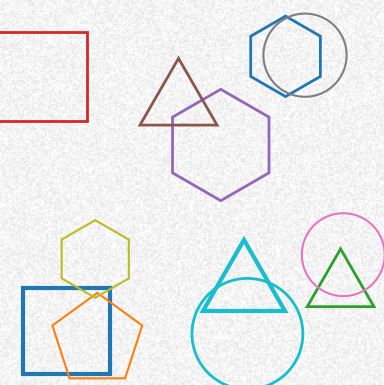[{"shape": "square", "thickness": 3, "radius": 0.56, "center": [0.172, 0.141]}, {"shape": "hexagon", "thickness": 2, "radius": 0.52, "center": [0.742, 0.854]}, {"shape": "pentagon", "thickness": 1.5, "radius": 0.61, "center": [0.253, 0.117]}, {"shape": "triangle", "thickness": 2, "radius": 0.5, "center": [0.885, 0.254]}, {"shape": "square", "thickness": 2, "radius": 0.58, "center": [0.109, 0.802]}, {"shape": "hexagon", "thickness": 2, "radius": 0.72, "center": [0.573, 0.623]}, {"shape": "triangle", "thickness": 2, "radius": 0.58, "center": [0.464, 0.733]}, {"shape": "circle", "thickness": 1.5, "radius": 0.54, "center": [0.892, 0.339]}, {"shape": "circle", "thickness": 1.5, "radius": 0.54, "center": [0.792, 0.857]}, {"shape": "hexagon", "thickness": 1.5, "radius": 0.5, "center": [0.247, 0.327]}, {"shape": "triangle", "thickness": 3, "radius": 0.61, "center": [0.634, 0.254]}, {"shape": "circle", "thickness": 2, "radius": 0.72, "center": [0.643, 0.133]}]